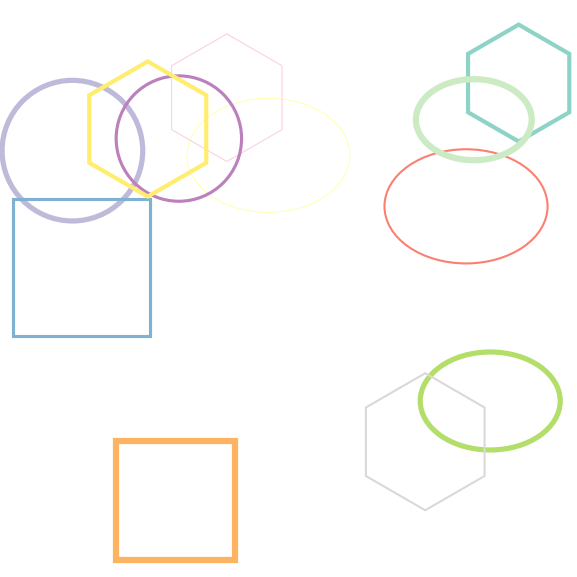[{"shape": "hexagon", "thickness": 2, "radius": 0.51, "center": [0.898, 0.855]}, {"shape": "oval", "thickness": 0.5, "radius": 0.71, "center": [0.465, 0.73]}, {"shape": "circle", "thickness": 2.5, "radius": 0.61, "center": [0.125, 0.738]}, {"shape": "oval", "thickness": 1, "radius": 0.71, "center": [0.807, 0.642]}, {"shape": "square", "thickness": 1.5, "radius": 0.59, "center": [0.142, 0.536]}, {"shape": "square", "thickness": 3, "radius": 0.51, "center": [0.304, 0.132]}, {"shape": "oval", "thickness": 2.5, "radius": 0.61, "center": [0.849, 0.305]}, {"shape": "hexagon", "thickness": 0.5, "radius": 0.55, "center": [0.393, 0.83]}, {"shape": "hexagon", "thickness": 1, "radius": 0.59, "center": [0.736, 0.234]}, {"shape": "circle", "thickness": 1.5, "radius": 0.54, "center": [0.31, 0.759]}, {"shape": "oval", "thickness": 3, "radius": 0.5, "center": [0.82, 0.792]}, {"shape": "hexagon", "thickness": 2, "radius": 0.58, "center": [0.256, 0.776]}]